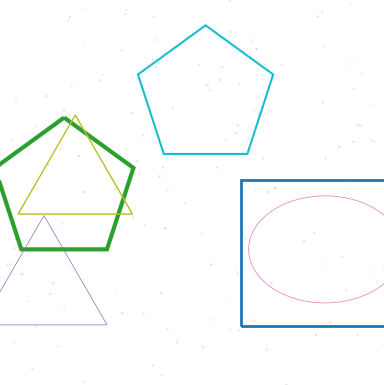[{"shape": "square", "thickness": 2, "radius": 0.95, "center": [0.817, 0.343]}, {"shape": "pentagon", "thickness": 3, "radius": 0.95, "center": [0.167, 0.505]}, {"shape": "triangle", "thickness": 0.5, "radius": 0.95, "center": [0.114, 0.251]}, {"shape": "oval", "thickness": 0.5, "radius": 0.99, "center": [0.844, 0.352]}, {"shape": "triangle", "thickness": 1, "radius": 0.86, "center": [0.196, 0.53]}, {"shape": "pentagon", "thickness": 1.5, "radius": 0.92, "center": [0.534, 0.75]}]